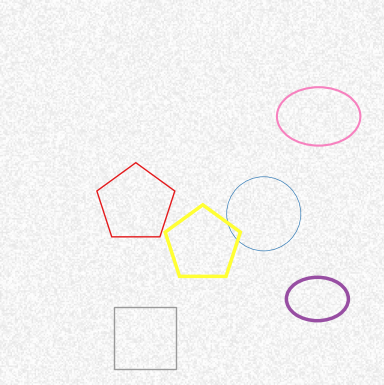[{"shape": "pentagon", "thickness": 1, "radius": 0.53, "center": [0.353, 0.471]}, {"shape": "circle", "thickness": 0.5, "radius": 0.48, "center": [0.685, 0.445]}, {"shape": "oval", "thickness": 2.5, "radius": 0.4, "center": [0.824, 0.223]}, {"shape": "pentagon", "thickness": 2.5, "radius": 0.51, "center": [0.527, 0.365]}, {"shape": "oval", "thickness": 1.5, "radius": 0.54, "center": [0.828, 0.698]}, {"shape": "square", "thickness": 1, "radius": 0.41, "center": [0.377, 0.122]}]